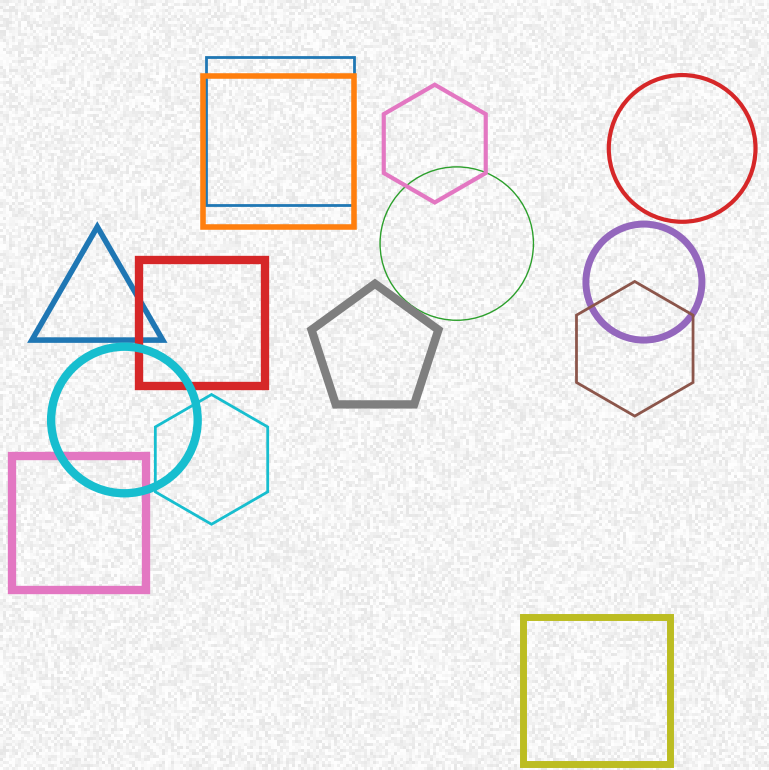[{"shape": "square", "thickness": 1, "radius": 0.48, "center": [0.364, 0.83]}, {"shape": "triangle", "thickness": 2, "radius": 0.49, "center": [0.126, 0.607]}, {"shape": "square", "thickness": 2, "radius": 0.49, "center": [0.362, 0.803]}, {"shape": "circle", "thickness": 0.5, "radius": 0.5, "center": [0.593, 0.684]}, {"shape": "circle", "thickness": 1.5, "radius": 0.48, "center": [0.886, 0.807]}, {"shape": "square", "thickness": 3, "radius": 0.41, "center": [0.263, 0.581]}, {"shape": "circle", "thickness": 2.5, "radius": 0.38, "center": [0.836, 0.634]}, {"shape": "hexagon", "thickness": 1, "radius": 0.44, "center": [0.824, 0.547]}, {"shape": "hexagon", "thickness": 1.5, "radius": 0.38, "center": [0.565, 0.814]}, {"shape": "square", "thickness": 3, "radius": 0.44, "center": [0.102, 0.321]}, {"shape": "pentagon", "thickness": 3, "radius": 0.43, "center": [0.487, 0.545]}, {"shape": "square", "thickness": 2.5, "radius": 0.48, "center": [0.774, 0.104]}, {"shape": "hexagon", "thickness": 1, "radius": 0.42, "center": [0.275, 0.403]}, {"shape": "circle", "thickness": 3, "radius": 0.48, "center": [0.162, 0.455]}]